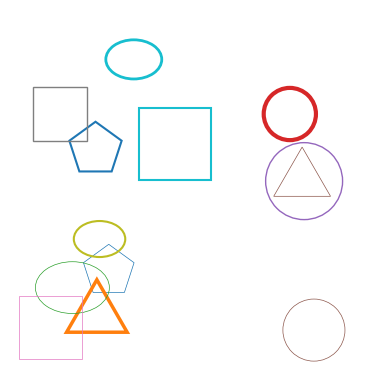[{"shape": "pentagon", "thickness": 1.5, "radius": 0.36, "center": [0.248, 0.612]}, {"shape": "pentagon", "thickness": 0.5, "radius": 0.35, "center": [0.282, 0.296]}, {"shape": "triangle", "thickness": 2.5, "radius": 0.45, "center": [0.252, 0.183]}, {"shape": "oval", "thickness": 0.5, "radius": 0.48, "center": [0.188, 0.253]}, {"shape": "circle", "thickness": 3, "radius": 0.34, "center": [0.753, 0.704]}, {"shape": "circle", "thickness": 1, "radius": 0.5, "center": [0.79, 0.53]}, {"shape": "triangle", "thickness": 0.5, "radius": 0.43, "center": [0.785, 0.533]}, {"shape": "circle", "thickness": 0.5, "radius": 0.4, "center": [0.815, 0.143]}, {"shape": "square", "thickness": 0.5, "radius": 0.41, "center": [0.131, 0.149]}, {"shape": "square", "thickness": 1, "radius": 0.35, "center": [0.156, 0.704]}, {"shape": "oval", "thickness": 1.5, "radius": 0.33, "center": [0.259, 0.379]}, {"shape": "oval", "thickness": 2, "radius": 0.36, "center": [0.348, 0.846]}, {"shape": "square", "thickness": 1.5, "radius": 0.47, "center": [0.454, 0.626]}]